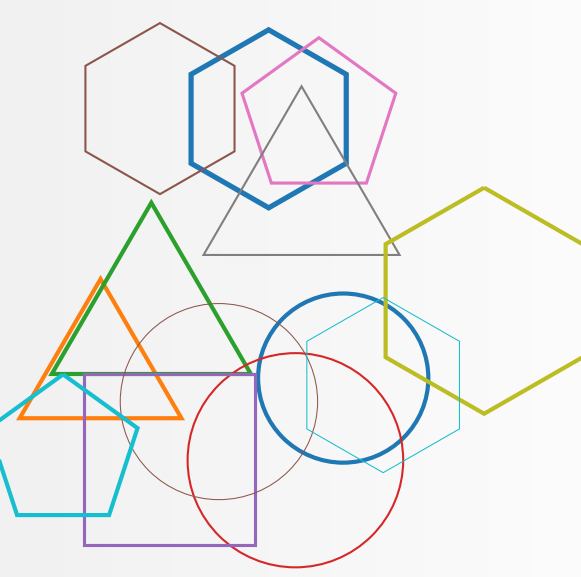[{"shape": "circle", "thickness": 2, "radius": 0.73, "center": [0.59, 0.344]}, {"shape": "hexagon", "thickness": 2.5, "radius": 0.77, "center": [0.462, 0.793]}, {"shape": "triangle", "thickness": 2, "radius": 0.8, "center": [0.173, 0.355]}, {"shape": "triangle", "thickness": 2, "radius": 0.99, "center": [0.26, 0.45]}, {"shape": "circle", "thickness": 1, "radius": 0.93, "center": [0.508, 0.202]}, {"shape": "square", "thickness": 1.5, "radius": 0.74, "center": [0.291, 0.204]}, {"shape": "hexagon", "thickness": 1, "radius": 0.74, "center": [0.275, 0.811]}, {"shape": "circle", "thickness": 0.5, "radius": 0.85, "center": [0.377, 0.304]}, {"shape": "pentagon", "thickness": 1.5, "radius": 0.7, "center": [0.549, 0.795]}, {"shape": "triangle", "thickness": 1, "radius": 0.97, "center": [0.519, 0.655]}, {"shape": "hexagon", "thickness": 2, "radius": 0.98, "center": [0.833, 0.478]}, {"shape": "pentagon", "thickness": 2, "radius": 0.67, "center": [0.109, 0.216]}, {"shape": "hexagon", "thickness": 0.5, "radius": 0.76, "center": [0.659, 0.332]}]